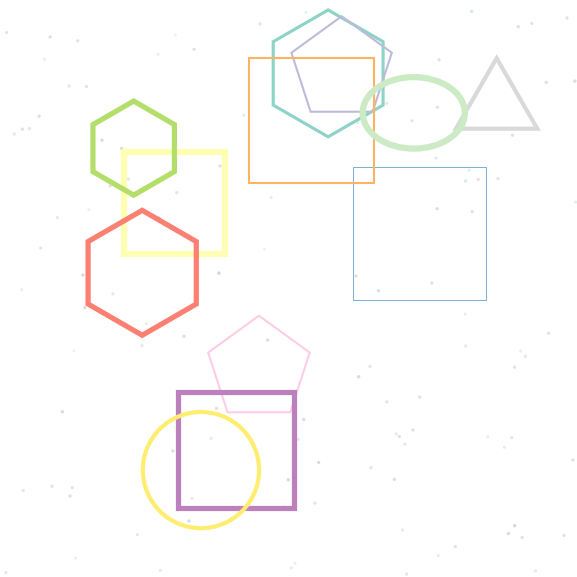[{"shape": "hexagon", "thickness": 1.5, "radius": 0.55, "center": [0.568, 0.872]}, {"shape": "square", "thickness": 3, "radius": 0.44, "center": [0.302, 0.648]}, {"shape": "pentagon", "thickness": 1, "radius": 0.46, "center": [0.592, 0.88]}, {"shape": "hexagon", "thickness": 2.5, "radius": 0.54, "center": [0.246, 0.527]}, {"shape": "square", "thickness": 0.5, "radius": 0.58, "center": [0.726, 0.595]}, {"shape": "square", "thickness": 1, "radius": 0.54, "center": [0.539, 0.791]}, {"shape": "hexagon", "thickness": 2.5, "radius": 0.41, "center": [0.231, 0.743]}, {"shape": "pentagon", "thickness": 1, "radius": 0.46, "center": [0.448, 0.36]}, {"shape": "triangle", "thickness": 2, "radius": 0.41, "center": [0.86, 0.817]}, {"shape": "square", "thickness": 2.5, "radius": 0.5, "center": [0.408, 0.22]}, {"shape": "oval", "thickness": 3, "radius": 0.44, "center": [0.716, 0.804]}, {"shape": "circle", "thickness": 2, "radius": 0.5, "center": [0.348, 0.185]}]